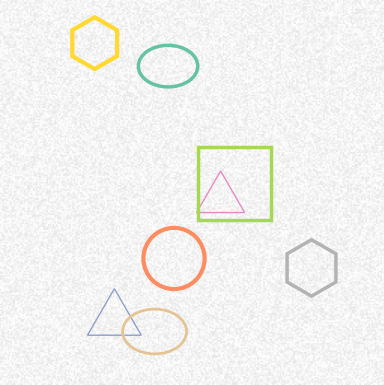[{"shape": "oval", "thickness": 2.5, "radius": 0.39, "center": [0.437, 0.828]}, {"shape": "circle", "thickness": 3, "radius": 0.4, "center": [0.452, 0.329]}, {"shape": "triangle", "thickness": 1, "radius": 0.4, "center": [0.297, 0.17]}, {"shape": "triangle", "thickness": 1, "radius": 0.36, "center": [0.573, 0.484]}, {"shape": "square", "thickness": 2.5, "radius": 0.48, "center": [0.608, 0.524]}, {"shape": "hexagon", "thickness": 3, "radius": 0.34, "center": [0.246, 0.888]}, {"shape": "oval", "thickness": 2, "radius": 0.42, "center": [0.402, 0.139]}, {"shape": "hexagon", "thickness": 2.5, "radius": 0.37, "center": [0.809, 0.304]}]